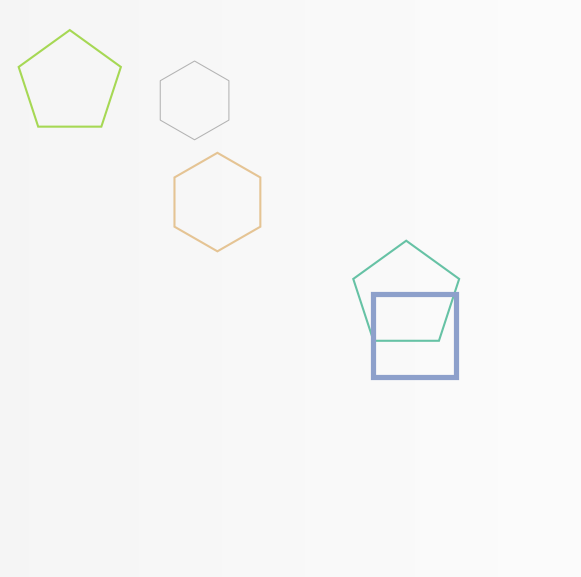[{"shape": "pentagon", "thickness": 1, "radius": 0.48, "center": [0.699, 0.487]}, {"shape": "square", "thickness": 2.5, "radius": 0.36, "center": [0.713, 0.418]}, {"shape": "pentagon", "thickness": 1, "radius": 0.46, "center": [0.12, 0.855]}, {"shape": "hexagon", "thickness": 1, "radius": 0.43, "center": [0.374, 0.649]}, {"shape": "hexagon", "thickness": 0.5, "radius": 0.34, "center": [0.335, 0.825]}]